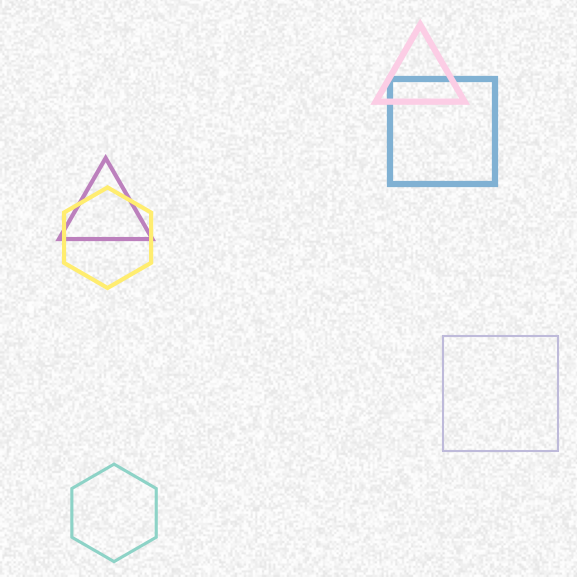[{"shape": "hexagon", "thickness": 1.5, "radius": 0.42, "center": [0.197, 0.111]}, {"shape": "square", "thickness": 1, "radius": 0.5, "center": [0.866, 0.318]}, {"shape": "square", "thickness": 3, "radius": 0.45, "center": [0.766, 0.772]}, {"shape": "triangle", "thickness": 3, "radius": 0.44, "center": [0.728, 0.867]}, {"shape": "triangle", "thickness": 2, "radius": 0.47, "center": [0.183, 0.632]}, {"shape": "hexagon", "thickness": 2, "radius": 0.44, "center": [0.186, 0.588]}]